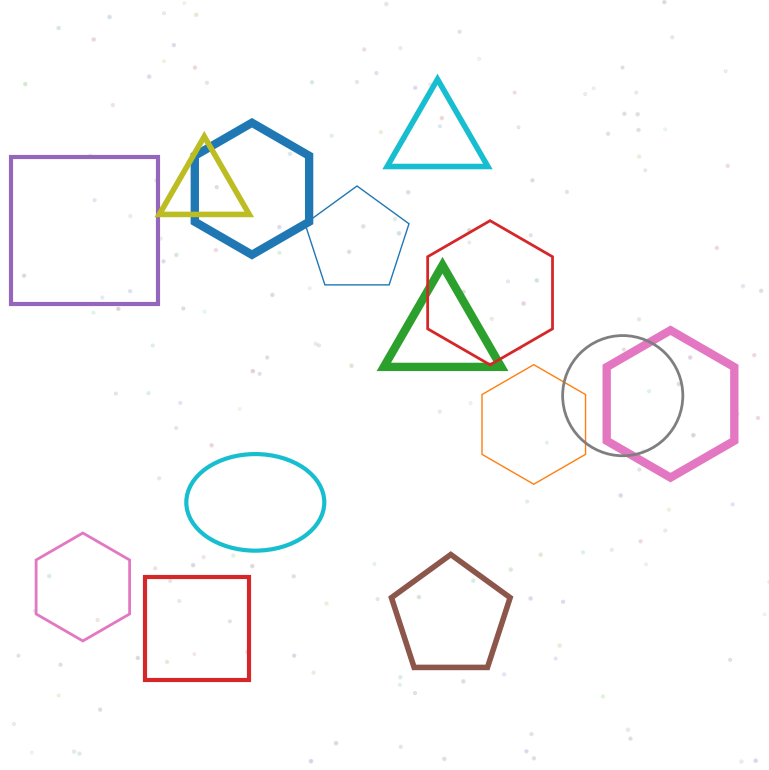[{"shape": "hexagon", "thickness": 3, "radius": 0.43, "center": [0.327, 0.755]}, {"shape": "pentagon", "thickness": 0.5, "radius": 0.35, "center": [0.464, 0.687]}, {"shape": "hexagon", "thickness": 0.5, "radius": 0.39, "center": [0.693, 0.449]}, {"shape": "triangle", "thickness": 3, "radius": 0.44, "center": [0.575, 0.568]}, {"shape": "square", "thickness": 1.5, "radius": 0.34, "center": [0.256, 0.184]}, {"shape": "hexagon", "thickness": 1, "radius": 0.47, "center": [0.636, 0.62]}, {"shape": "square", "thickness": 1.5, "radius": 0.48, "center": [0.11, 0.7]}, {"shape": "pentagon", "thickness": 2, "radius": 0.41, "center": [0.585, 0.199]}, {"shape": "hexagon", "thickness": 1, "radius": 0.35, "center": [0.108, 0.238]}, {"shape": "hexagon", "thickness": 3, "radius": 0.48, "center": [0.871, 0.475]}, {"shape": "circle", "thickness": 1, "radius": 0.39, "center": [0.809, 0.486]}, {"shape": "triangle", "thickness": 2, "radius": 0.34, "center": [0.265, 0.755]}, {"shape": "triangle", "thickness": 2, "radius": 0.38, "center": [0.568, 0.822]}, {"shape": "oval", "thickness": 1.5, "radius": 0.45, "center": [0.332, 0.348]}]